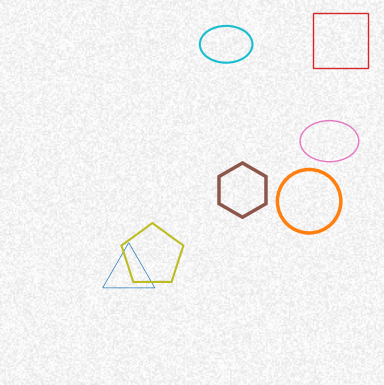[{"shape": "triangle", "thickness": 0.5, "radius": 0.39, "center": [0.334, 0.291]}, {"shape": "circle", "thickness": 2.5, "radius": 0.41, "center": [0.803, 0.477]}, {"shape": "square", "thickness": 1, "radius": 0.36, "center": [0.885, 0.894]}, {"shape": "hexagon", "thickness": 2.5, "radius": 0.35, "center": [0.63, 0.506]}, {"shape": "oval", "thickness": 1, "radius": 0.38, "center": [0.856, 0.633]}, {"shape": "pentagon", "thickness": 1.5, "radius": 0.42, "center": [0.396, 0.336]}, {"shape": "oval", "thickness": 1.5, "radius": 0.34, "center": [0.587, 0.885]}]